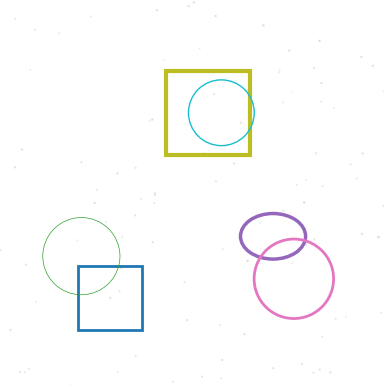[{"shape": "square", "thickness": 2, "radius": 0.42, "center": [0.285, 0.225]}, {"shape": "circle", "thickness": 0.5, "radius": 0.5, "center": [0.211, 0.335]}, {"shape": "oval", "thickness": 2.5, "radius": 0.42, "center": [0.709, 0.386]}, {"shape": "circle", "thickness": 2, "radius": 0.52, "center": [0.763, 0.276]}, {"shape": "square", "thickness": 3, "radius": 0.55, "center": [0.54, 0.707]}, {"shape": "circle", "thickness": 1, "radius": 0.43, "center": [0.575, 0.707]}]